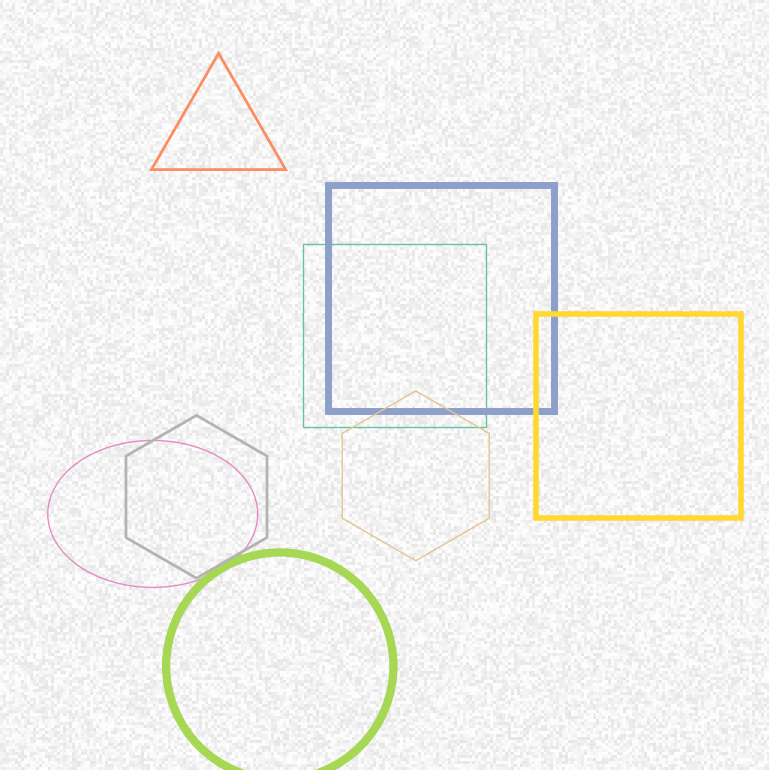[{"shape": "square", "thickness": 0.5, "radius": 0.59, "center": [0.512, 0.564]}, {"shape": "triangle", "thickness": 1, "radius": 0.5, "center": [0.284, 0.83]}, {"shape": "square", "thickness": 2.5, "radius": 0.73, "center": [0.573, 0.613]}, {"shape": "oval", "thickness": 0.5, "radius": 0.68, "center": [0.198, 0.333]}, {"shape": "circle", "thickness": 3, "radius": 0.74, "center": [0.363, 0.135]}, {"shape": "square", "thickness": 2, "radius": 0.66, "center": [0.829, 0.46]}, {"shape": "hexagon", "thickness": 0.5, "radius": 0.55, "center": [0.54, 0.382]}, {"shape": "hexagon", "thickness": 1, "radius": 0.53, "center": [0.255, 0.355]}]